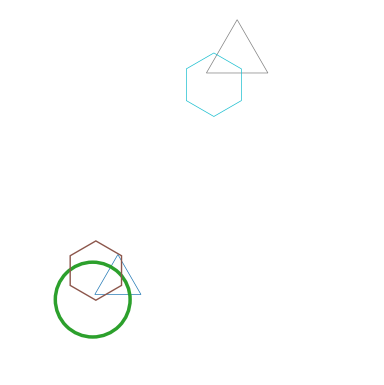[{"shape": "triangle", "thickness": 0.5, "radius": 0.35, "center": [0.306, 0.27]}, {"shape": "circle", "thickness": 2.5, "radius": 0.49, "center": [0.241, 0.222]}, {"shape": "hexagon", "thickness": 1, "radius": 0.38, "center": [0.249, 0.297]}, {"shape": "triangle", "thickness": 0.5, "radius": 0.46, "center": [0.616, 0.857]}, {"shape": "hexagon", "thickness": 0.5, "radius": 0.41, "center": [0.555, 0.78]}]